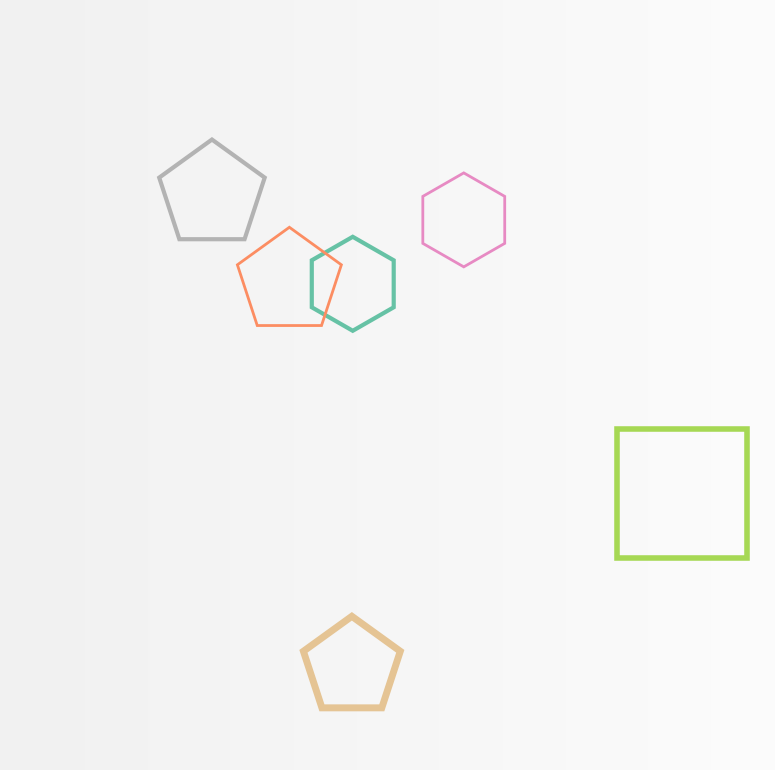[{"shape": "hexagon", "thickness": 1.5, "radius": 0.31, "center": [0.455, 0.631]}, {"shape": "pentagon", "thickness": 1, "radius": 0.35, "center": [0.373, 0.634]}, {"shape": "hexagon", "thickness": 1, "radius": 0.31, "center": [0.598, 0.714]}, {"shape": "square", "thickness": 2, "radius": 0.42, "center": [0.88, 0.359]}, {"shape": "pentagon", "thickness": 2.5, "radius": 0.33, "center": [0.454, 0.134]}, {"shape": "pentagon", "thickness": 1.5, "radius": 0.36, "center": [0.273, 0.747]}]